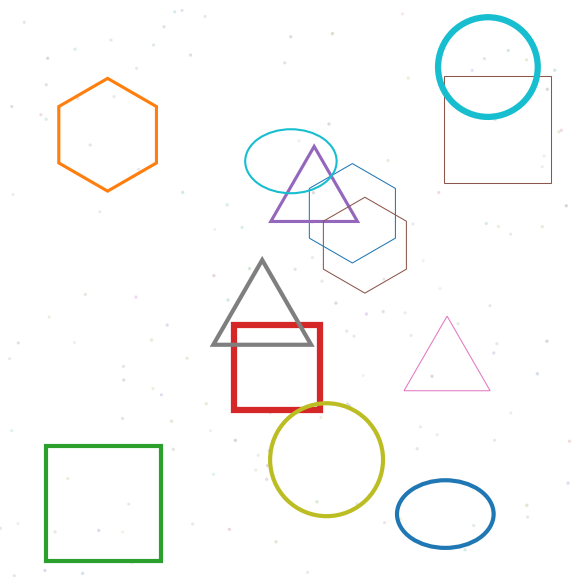[{"shape": "oval", "thickness": 2, "radius": 0.42, "center": [0.771, 0.109]}, {"shape": "hexagon", "thickness": 0.5, "radius": 0.43, "center": [0.61, 0.63]}, {"shape": "hexagon", "thickness": 1.5, "radius": 0.49, "center": [0.186, 0.766]}, {"shape": "square", "thickness": 2, "radius": 0.5, "center": [0.179, 0.127]}, {"shape": "square", "thickness": 3, "radius": 0.37, "center": [0.48, 0.363]}, {"shape": "triangle", "thickness": 1.5, "radius": 0.43, "center": [0.544, 0.659]}, {"shape": "square", "thickness": 0.5, "radius": 0.46, "center": [0.862, 0.775]}, {"shape": "hexagon", "thickness": 0.5, "radius": 0.42, "center": [0.632, 0.575]}, {"shape": "triangle", "thickness": 0.5, "radius": 0.43, "center": [0.774, 0.366]}, {"shape": "triangle", "thickness": 2, "radius": 0.49, "center": [0.454, 0.451]}, {"shape": "circle", "thickness": 2, "radius": 0.49, "center": [0.565, 0.203]}, {"shape": "circle", "thickness": 3, "radius": 0.43, "center": [0.845, 0.883]}, {"shape": "oval", "thickness": 1, "radius": 0.4, "center": [0.504, 0.72]}]